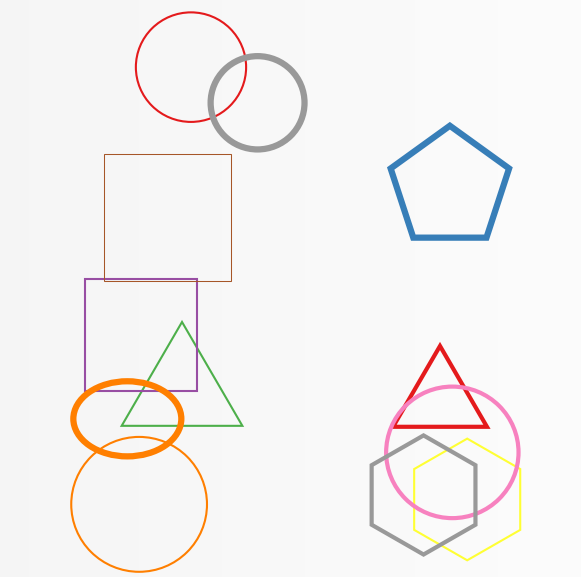[{"shape": "circle", "thickness": 1, "radius": 0.47, "center": [0.329, 0.883]}, {"shape": "triangle", "thickness": 2, "radius": 0.47, "center": [0.757, 0.307]}, {"shape": "pentagon", "thickness": 3, "radius": 0.54, "center": [0.774, 0.674]}, {"shape": "triangle", "thickness": 1, "radius": 0.6, "center": [0.313, 0.322]}, {"shape": "square", "thickness": 1, "radius": 0.48, "center": [0.242, 0.419]}, {"shape": "oval", "thickness": 3, "radius": 0.46, "center": [0.219, 0.274]}, {"shape": "circle", "thickness": 1, "radius": 0.58, "center": [0.239, 0.126]}, {"shape": "hexagon", "thickness": 1, "radius": 0.53, "center": [0.804, 0.134]}, {"shape": "square", "thickness": 0.5, "radius": 0.55, "center": [0.288, 0.622]}, {"shape": "circle", "thickness": 2, "radius": 0.57, "center": [0.778, 0.216]}, {"shape": "circle", "thickness": 3, "radius": 0.4, "center": [0.443, 0.821]}, {"shape": "hexagon", "thickness": 2, "radius": 0.52, "center": [0.729, 0.142]}]